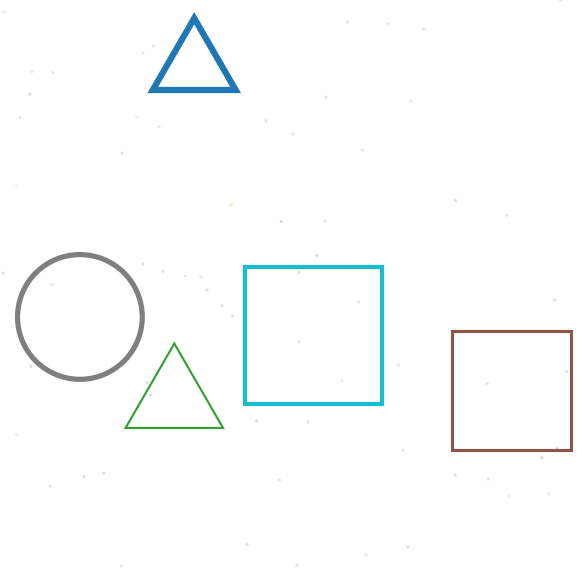[{"shape": "triangle", "thickness": 3, "radius": 0.41, "center": [0.336, 0.885]}, {"shape": "triangle", "thickness": 1, "radius": 0.49, "center": [0.302, 0.307]}, {"shape": "square", "thickness": 1.5, "radius": 0.52, "center": [0.886, 0.323]}, {"shape": "circle", "thickness": 2.5, "radius": 0.54, "center": [0.138, 0.45]}, {"shape": "square", "thickness": 2, "radius": 0.59, "center": [0.543, 0.418]}]